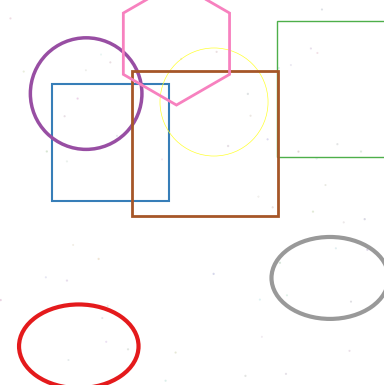[{"shape": "oval", "thickness": 3, "radius": 0.78, "center": [0.205, 0.101]}, {"shape": "square", "thickness": 1.5, "radius": 0.76, "center": [0.287, 0.629]}, {"shape": "square", "thickness": 1, "radius": 0.88, "center": [0.896, 0.768]}, {"shape": "circle", "thickness": 2.5, "radius": 0.72, "center": [0.224, 0.757]}, {"shape": "circle", "thickness": 0.5, "radius": 0.7, "center": [0.556, 0.735]}, {"shape": "square", "thickness": 2, "radius": 0.95, "center": [0.532, 0.627]}, {"shape": "hexagon", "thickness": 2, "radius": 0.8, "center": [0.458, 0.886]}, {"shape": "oval", "thickness": 3, "radius": 0.76, "center": [0.857, 0.278]}]